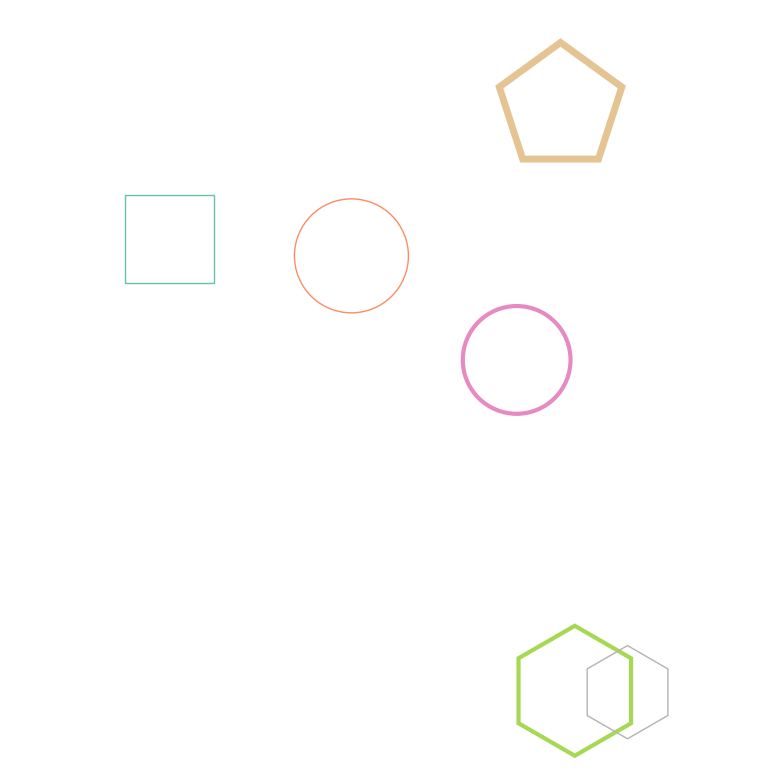[{"shape": "square", "thickness": 0.5, "radius": 0.29, "center": [0.22, 0.69]}, {"shape": "circle", "thickness": 0.5, "radius": 0.37, "center": [0.456, 0.668]}, {"shape": "circle", "thickness": 1.5, "radius": 0.35, "center": [0.671, 0.533]}, {"shape": "hexagon", "thickness": 1.5, "radius": 0.42, "center": [0.746, 0.103]}, {"shape": "pentagon", "thickness": 2.5, "radius": 0.42, "center": [0.728, 0.861]}, {"shape": "hexagon", "thickness": 0.5, "radius": 0.3, "center": [0.815, 0.101]}]